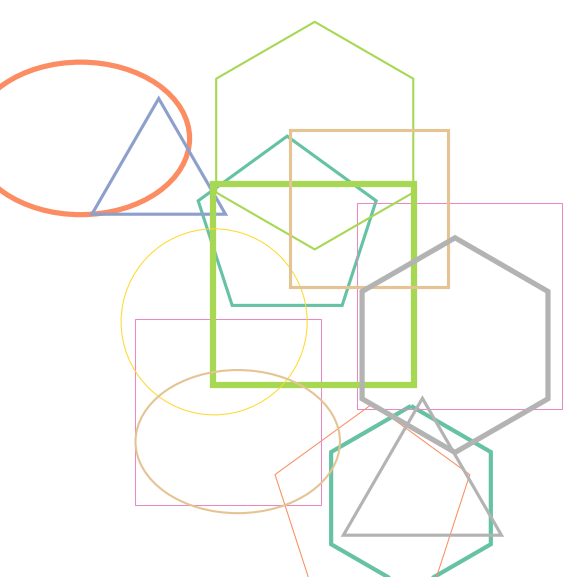[{"shape": "hexagon", "thickness": 2, "radius": 0.8, "center": [0.712, 0.137]}, {"shape": "pentagon", "thickness": 1.5, "radius": 0.81, "center": [0.497, 0.601]}, {"shape": "oval", "thickness": 2.5, "radius": 0.94, "center": [0.14, 0.759]}, {"shape": "pentagon", "thickness": 0.5, "radius": 0.89, "center": [0.645, 0.123]}, {"shape": "triangle", "thickness": 1.5, "radius": 0.67, "center": [0.275, 0.695]}, {"shape": "square", "thickness": 0.5, "radius": 0.8, "center": [0.395, 0.286]}, {"shape": "square", "thickness": 0.5, "radius": 0.89, "center": [0.796, 0.469]}, {"shape": "hexagon", "thickness": 1, "radius": 0.99, "center": [0.545, 0.764]}, {"shape": "square", "thickness": 3, "radius": 0.87, "center": [0.544, 0.506]}, {"shape": "circle", "thickness": 0.5, "radius": 0.81, "center": [0.371, 0.442]}, {"shape": "oval", "thickness": 1, "radius": 0.89, "center": [0.412, 0.234]}, {"shape": "square", "thickness": 1.5, "radius": 0.68, "center": [0.639, 0.638]}, {"shape": "hexagon", "thickness": 2.5, "radius": 0.93, "center": [0.788, 0.402]}, {"shape": "triangle", "thickness": 1.5, "radius": 0.79, "center": [0.731, 0.151]}]